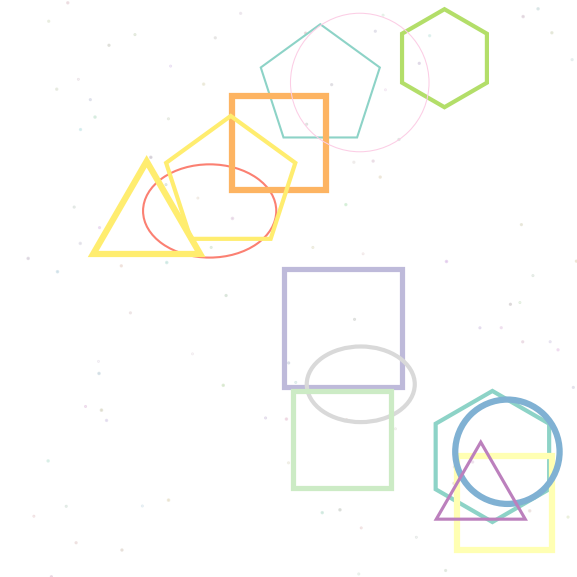[{"shape": "pentagon", "thickness": 1, "radius": 0.54, "center": [0.555, 0.849]}, {"shape": "hexagon", "thickness": 2, "radius": 0.57, "center": [0.853, 0.209]}, {"shape": "square", "thickness": 3, "radius": 0.41, "center": [0.874, 0.128]}, {"shape": "square", "thickness": 2.5, "radius": 0.51, "center": [0.594, 0.431]}, {"shape": "oval", "thickness": 1, "radius": 0.58, "center": [0.363, 0.634]}, {"shape": "circle", "thickness": 3, "radius": 0.45, "center": [0.879, 0.217]}, {"shape": "square", "thickness": 3, "radius": 0.41, "center": [0.483, 0.751]}, {"shape": "hexagon", "thickness": 2, "radius": 0.42, "center": [0.77, 0.898]}, {"shape": "circle", "thickness": 0.5, "radius": 0.6, "center": [0.623, 0.856]}, {"shape": "oval", "thickness": 2, "radius": 0.47, "center": [0.625, 0.334]}, {"shape": "triangle", "thickness": 1.5, "radius": 0.44, "center": [0.832, 0.145]}, {"shape": "square", "thickness": 2.5, "radius": 0.42, "center": [0.592, 0.239]}, {"shape": "triangle", "thickness": 3, "radius": 0.53, "center": [0.254, 0.613]}, {"shape": "pentagon", "thickness": 2, "radius": 0.59, "center": [0.4, 0.681]}]